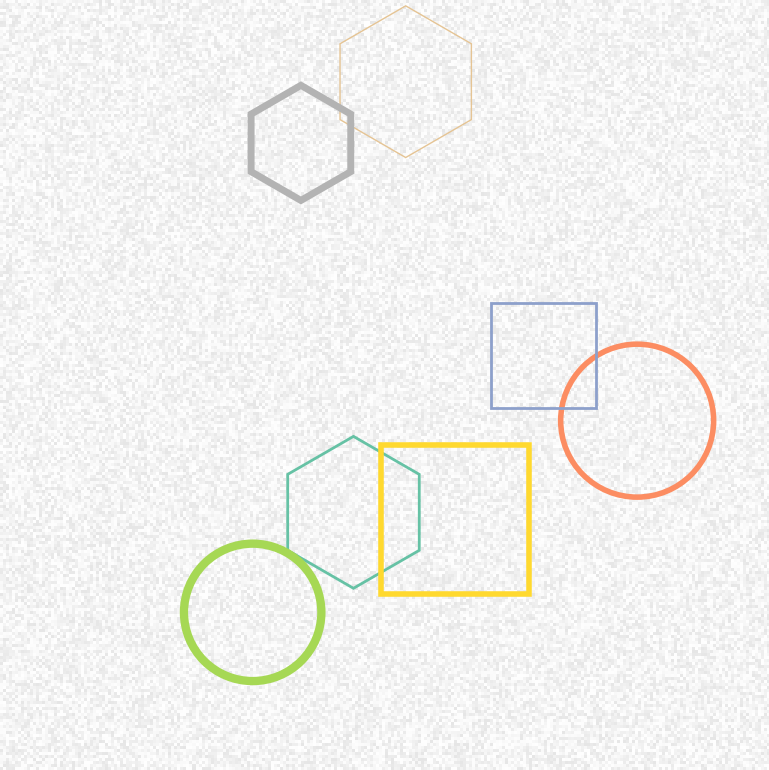[{"shape": "hexagon", "thickness": 1, "radius": 0.49, "center": [0.459, 0.335]}, {"shape": "circle", "thickness": 2, "radius": 0.5, "center": [0.827, 0.454]}, {"shape": "square", "thickness": 1, "radius": 0.34, "center": [0.706, 0.538]}, {"shape": "circle", "thickness": 3, "radius": 0.45, "center": [0.328, 0.205]}, {"shape": "square", "thickness": 2, "radius": 0.48, "center": [0.591, 0.325]}, {"shape": "hexagon", "thickness": 0.5, "radius": 0.49, "center": [0.527, 0.894]}, {"shape": "hexagon", "thickness": 2.5, "radius": 0.37, "center": [0.391, 0.814]}]